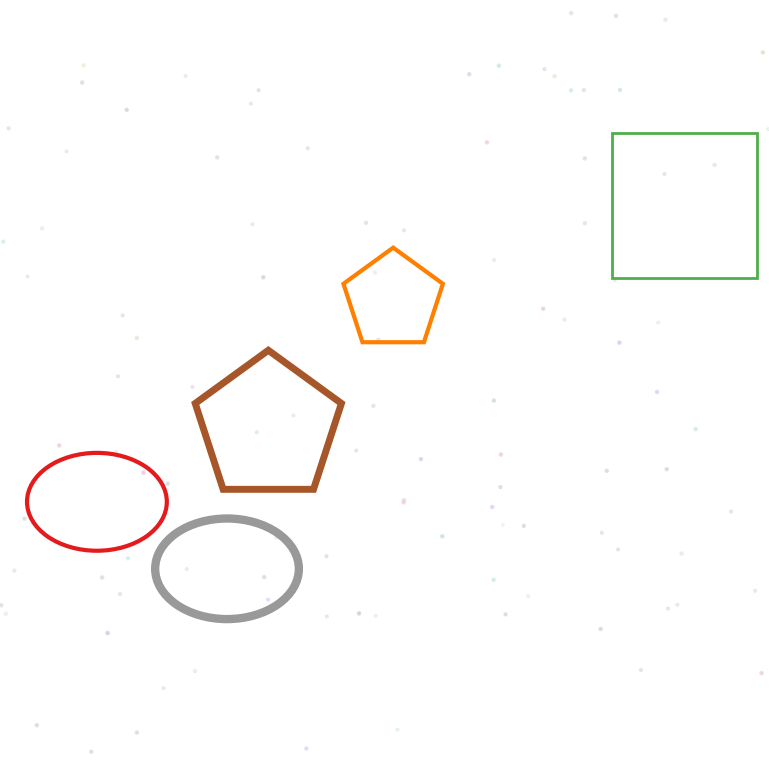[{"shape": "oval", "thickness": 1.5, "radius": 0.45, "center": [0.126, 0.348]}, {"shape": "square", "thickness": 1, "radius": 0.47, "center": [0.889, 0.734]}, {"shape": "pentagon", "thickness": 1.5, "radius": 0.34, "center": [0.511, 0.61]}, {"shape": "pentagon", "thickness": 2.5, "radius": 0.5, "center": [0.348, 0.445]}, {"shape": "oval", "thickness": 3, "radius": 0.47, "center": [0.295, 0.261]}]